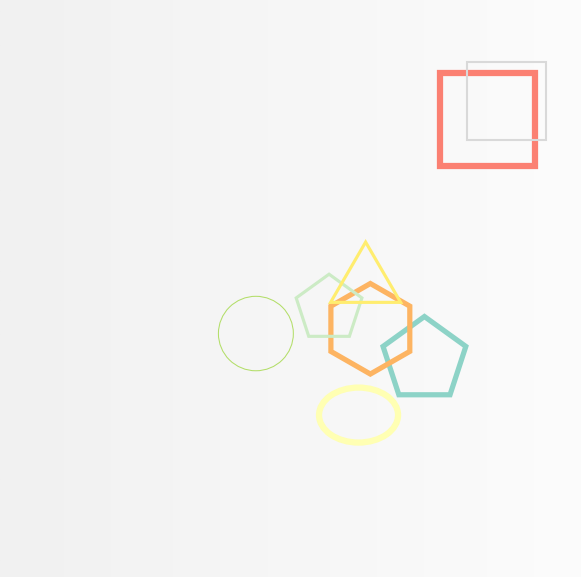[{"shape": "pentagon", "thickness": 2.5, "radius": 0.37, "center": [0.73, 0.376]}, {"shape": "oval", "thickness": 3, "radius": 0.34, "center": [0.617, 0.28]}, {"shape": "square", "thickness": 3, "radius": 0.41, "center": [0.839, 0.792]}, {"shape": "hexagon", "thickness": 2.5, "radius": 0.39, "center": [0.637, 0.43]}, {"shape": "circle", "thickness": 0.5, "radius": 0.32, "center": [0.44, 0.422]}, {"shape": "square", "thickness": 1, "radius": 0.34, "center": [0.871, 0.824]}, {"shape": "pentagon", "thickness": 1.5, "radius": 0.3, "center": [0.566, 0.465]}, {"shape": "triangle", "thickness": 1.5, "radius": 0.35, "center": [0.629, 0.51]}]